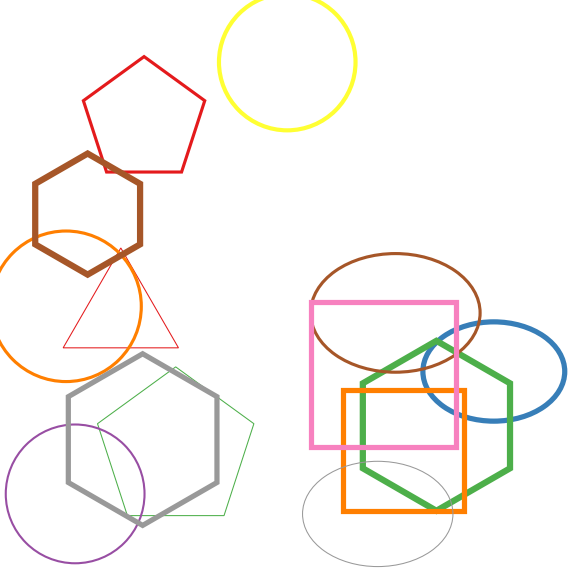[{"shape": "triangle", "thickness": 0.5, "radius": 0.58, "center": [0.209, 0.454]}, {"shape": "pentagon", "thickness": 1.5, "radius": 0.55, "center": [0.249, 0.791]}, {"shape": "oval", "thickness": 2.5, "radius": 0.61, "center": [0.855, 0.356]}, {"shape": "hexagon", "thickness": 3, "radius": 0.74, "center": [0.756, 0.262]}, {"shape": "pentagon", "thickness": 0.5, "radius": 0.71, "center": [0.304, 0.221]}, {"shape": "circle", "thickness": 1, "radius": 0.6, "center": [0.13, 0.144]}, {"shape": "circle", "thickness": 1.5, "radius": 0.65, "center": [0.114, 0.469]}, {"shape": "square", "thickness": 2.5, "radius": 0.52, "center": [0.699, 0.219]}, {"shape": "circle", "thickness": 2, "radius": 0.59, "center": [0.497, 0.892]}, {"shape": "oval", "thickness": 1.5, "radius": 0.73, "center": [0.685, 0.457]}, {"shape": "hexagon", "thickness": 3, "radius": 0.52, "center": [0.152, 0.628]}, {"shape": "square", "thickness": 2.5, "radius": 0.63, "center": [0.665, 0.351]}, {"shape": "oval", "thickness": 0.5, "radius": 0.65, "center": [0.654, 0.109]}, {"shape": "hexagon", "thickness": 2.5, "radius": 0.74, "center": [0.247, 0.238]}]